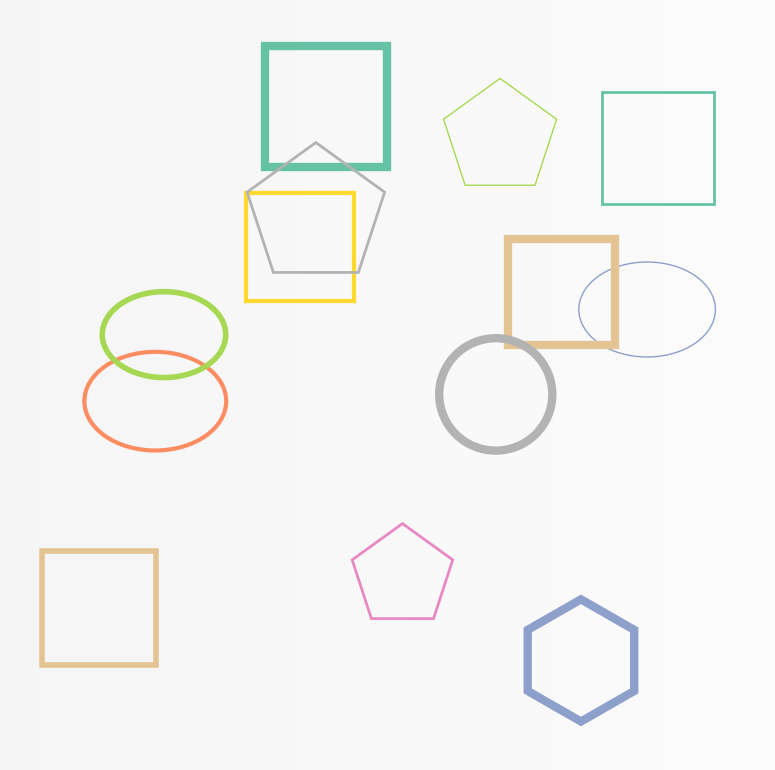[{"shape": "square", "thickness": 1, "radius": 0.36, "center": [0.849, 0.808]}, {"shape": "square", "thickness": 3, "radius": 0.39, "center": [0.421, 0.862]}, {"shape": "oval", "thickness": 1.5, "radius": 0.46, "center": [0.2, 0.479]}, {"shape": "hexagon", "thickness": 3, "radius": 0.4, "center": [0.75, 0.142]}, {"shape": "oval", "thickness": 0.5, "radius": 0.44, "center": [0.835, 0.598]}, {"shape": "pentagon", "thickness": 1, "radius": 0.34, "center": [0.519, 0.252]}, {"shape": "oval", "thickness": 2, "radius": 0.4, "center": [0.212, 0.565]}, {"shape": "pentagon", "thickness": 0.5, "radius": 0.38, "center": [0.645, 0.821]}, {"shape": "square", "thickness": 1.5, "radius": 0.35, "center": [0.387, 0.68]}, {"shape": "square", "thickness": 2, "radius": 0.37, "center": [0.128, 0.21]}, {"shape": "square", "thickness": 3, "radius": 0.34, "center": [0.724, 0.62]}, {"shape": "circle", "thickness": 3, "radius": 0.36, "center": [0.64, 0.488]}, {"shape": "pentagon", "thickness": 1, "radius": 0.47, "center": [0.408, 0.722]}]